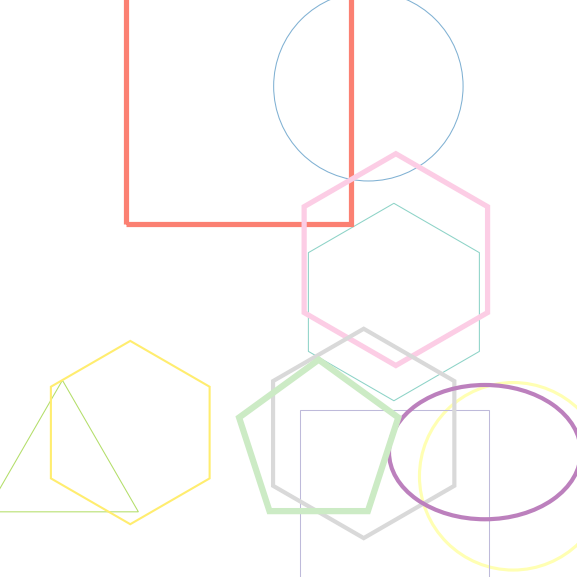[{"shape": "hexagon", "thickness": 0.5, "radius": 0.85, "center": [0.682, 0.476]}, {"shape": "circle", "thickness": 1.5, "radius": 0.81, "center": [0.889, 0.174]}, {"shape": "square", "thickness": 0.5, "radius": 0.82, "center": [0.683, 0.126]}, {"shape": "square", "thickness": 2.5, "radius": 0.98, "center": [0.413, 0.807]}, {"shape": "circle", "thickness": 0.5, "radius": 0.82, "center": [0.638, 0.85]}, {"shape": "triangle", "thickness": 0.5, "radius": 0.76, "center": [0.108, 0.189]}, {"shape": "hexagon", "thickness": 2.5, "radius": 0.92, "center": [0.685, 0.55]}, {"shape": "hexagon", "thickness": 2, "radius": 0.91, "center": [0.63, 0.249]}, {"shape": "oval", "thickness": 2, "radius": 0.83, "center": [0.84, 0.216]}, {"shape": "pentagon", "thickness": 3, "radius": 0.72, "center": [0.552, 0.231]}, {"shape": "hexagon", "thickness": 1, "radius": 0.79, "center": [0.226, 0.25]}]